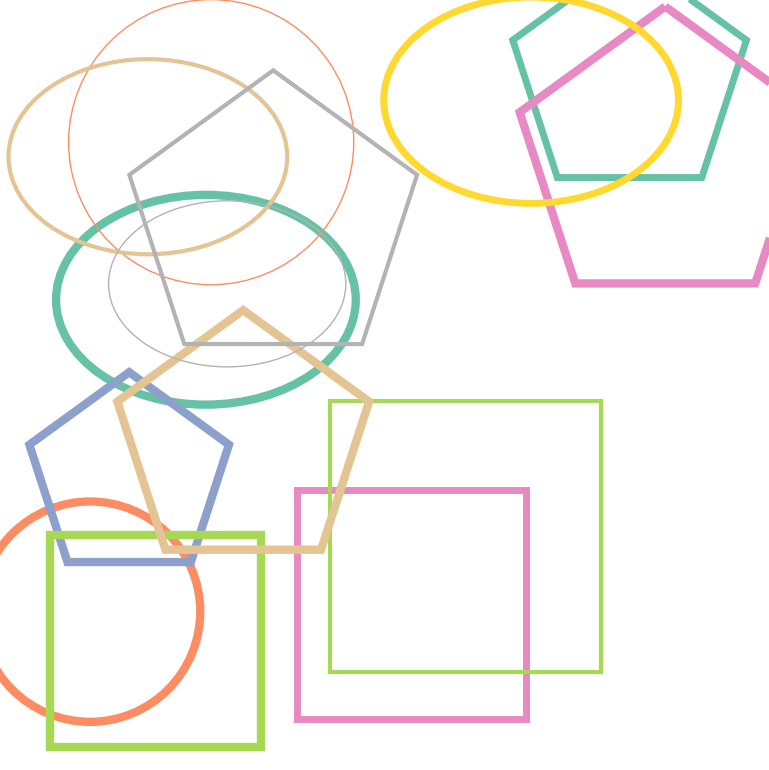[{"shape": "oval", "thickness": 3, "radius": 0.97, "center": [0.267, 0.611]}, {"shape": "pentagon", "thickness": 2.5, "radius": 0.8, "center": [0.818, 0.899]}, {"shape": "circle", "thickness": 0.5, "radius": 0.93, "center": [0.274, 0.815]}, {"shape": "circle", "thickness": 3, "radius": 0.72, "center": [0.117, 0.206]}, {"shape": "pentagon", "thickness": 3, "radius": 0.68, "center": [0.168, 0.38]}, {"shape": "square", "thickness": 2.5, "radius": 0.74, "center": [0.534, 0.215]}, {"shape": "pentagon", "thickness": 3, "radius": 0.99, "center": [0.864, 0.793]}, {"shape": "square", "thickness": 1.5, "radius": 0.88, "center": [0.605, 0.303]}, {"shape": "square", "thickness": 3, "radius": 0.69, "center": [0.202, 0.167]}, {"shape": "oval", "thickness": 2.5, "radius": 0.96, "center": [0.69, 0.87]}, {"shape": "oval", "thickness": 1.5, "radius": 0.91, "center": [0.192, 0.796]}, {"shape": "pentagon", "thickness": 3, "radius": 0.86, "center": [0.316, 0.425]}, {"shape": "pentagon", "thickness": 1.5, "radius": 0.98, "center": [0.355, 0.712]}, {"shape": "oval", "thickness": 0.5, "radius": 0.77, "center": [0.295, 0.631]}]